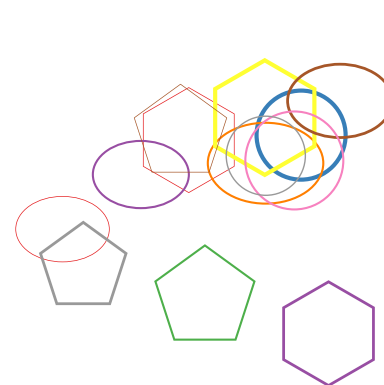[{"shape": "hexagon", "thickness": 0.5, "radius": 0.68, "center": [0.49, 0.636]}, {"shape": "oval", "thickness": 0.5, "radius": 0.61, "center": [0.162, 0.405]}, {"shape": "circle", "thickness": 3, "radius": 0.58, "center": [0.782, 0.649]}, {"shape": "pentagon", "thickness": 1.5, "radius": 0.68, "center": [0.532, 0.227]}, {"shape": "oval", "thickness": 1.5, "radius": 0.62, "center": [0.366, 0.547]}, {"shape": "hexagon", "thickness": 2, "radius": 0.67, "center": [0.853, 0.133]}, {"shape": "oval", "thickness": 1.5, "radius": 0.75, "center": [0.69, 0.576]}, {"shape": "hexagon", "thickness": 3, "radius": 0.74, "center": [0.688, 0.695]}, {"shape": "pentagon", "thickness": 0.5, "radius": 0.63, "center": [0.469, 0.655]}, {"shape": "oval", "thickness": 2, "radius": 0.68, "center": [0.883, 0.738]}, {"shape": "circle", "thickness": 1.5, "radius": 0.64, "center": [0.765, 0.583]}, {"shape": "circle", "thickness": 1, "radius": 0.51, "center": [0.69, 0.595]}, {"shape": "pentagon", "thickness": 2, "radius": 0.58, "center": [0.216, 0.306]}]